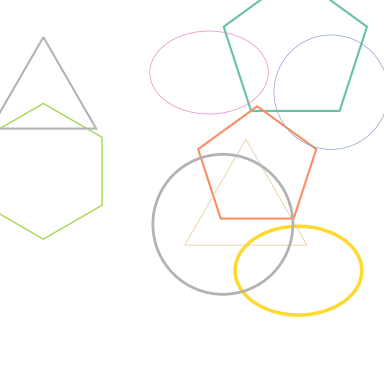[{"shape": "pentagon", "thickness": 1.5, "radius": 0.98, "center": [0.767, 0.87]}, {"shape": "pentagon", "thickness": 1.5, "radius": 0.81, "center": [0.668, 0.563]}, {"shape": "circle", "thickness": 0.5, "radius": 0.74, "center": [0.86, 0.761]}, {"shape": "oval", "thickness": 0.5, "radius": 0.77, "center": [0.543, 0.812]}, {"shape": "hexagon", "thickness": 1, "radius": 0.88, "center": [0.113, 0.555]}, {"shape": "oval", "thickness": 2.5, "radius": 0.82, "center": [0.775, 0.297]}, {"shape": "triangle", "thickness": 0.5, "radius": 0.92, "center": [0.639, 0.455]}, {"shape": "circle", "thickness": 2, "radius": 0.91, "center": [0.579, 0.417]}, {"shape": "triangle", "thickness": 1.5, "radius": 0.79, "center": [0.113, 0.745]}]